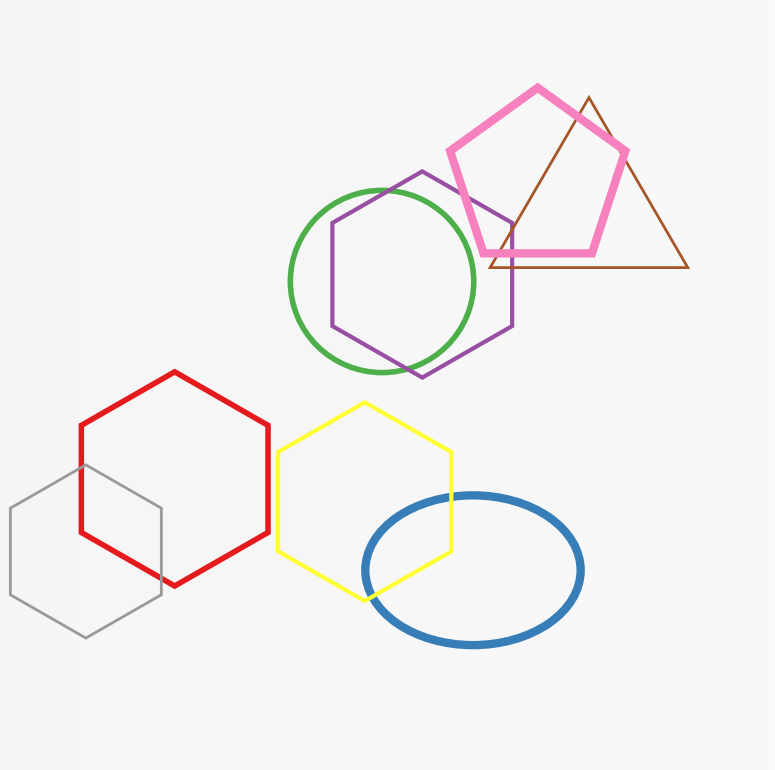[{"shape": "hexagon", "thickness": 2, "radius": 0.7, "center": [0.225, 0.378]}, {"shape": "oval", "thickness": 3, "radius": 0.69, "center": [0.61, 0.259]}, {"shape": "circle", "thickness": 2, "radius": 0.59, "center": [0.493, 0.634]}, {"shape": "hexagon", "thickness": 1.5, "radius": 0.67, "center": [0.545, 0.644]}, {"shape": "hexagon", "thickness": 1.5, "radius": 0.65, "center": [0.471, 0.348]}, {"shape": "triangle", "thickness": 1, "radius": 0.74, "center": [0.76, 0.726]}, {"shape": "pentagon", "thickness": 3, "radius": 0.59, "center": [0.694, 0.767]}, {"shape": "hexagon", "thickness": 1, "radius": 0.56, "center": [0.111, 0.284]}]